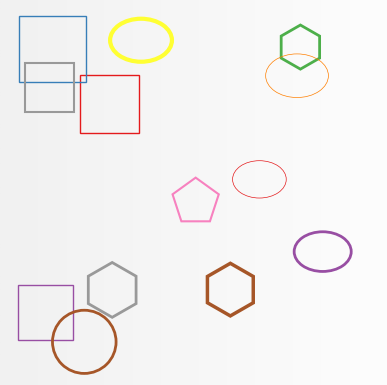[{"shape": "square", "thickness": 1, "radius": 0.38, "center": [0.284, 0.73]}, {"shape": "oval", "thickness": 0.5, "radius": 0.35, "center": [0.669, 0.534]}, {"shape": "square", "thickness": 1, "radius": 0.43, "center": [0.136, 0.873]}, {"shape": "hexagon", "thickness": 2, "radius": 0.29, "center": [0.775, 0.878]}, {"shape": "square", "thickness": 1, "radius": 0.36, "center": [0.118, 0.189]}, {"shape": "oval", "thickness": 2, "radius": 0.37, "center": [0.833, 0.346]}, {"shape": "oval", "thickness": 0.5, "radius": 0.4, "center": [0.767, 0.803]}, {"shape": "oval", "thickness": 3, "radius": 0.4, "center": [0.364, 0.896]}, {"shape": "hexagon", "thickness": 2.5, "radius": 0.34, "center": [0.594, 0.248]}, {"shape": "circle", "thickness": 2, "radius": 0.41, "center": [0.218, 0.112]}, {"shape": "pentagon", "thickness": 1.5, "radius": 0.31, "center": [0.505, 0.476]}, {"shape": "square", "thickness": 1.5, "radius": 0.32, "center": [0.128, 0.773]}, {"shape": "hexagon", "thickness": 2, "radius": 0.36, "center": [0.29, 0.247]}]